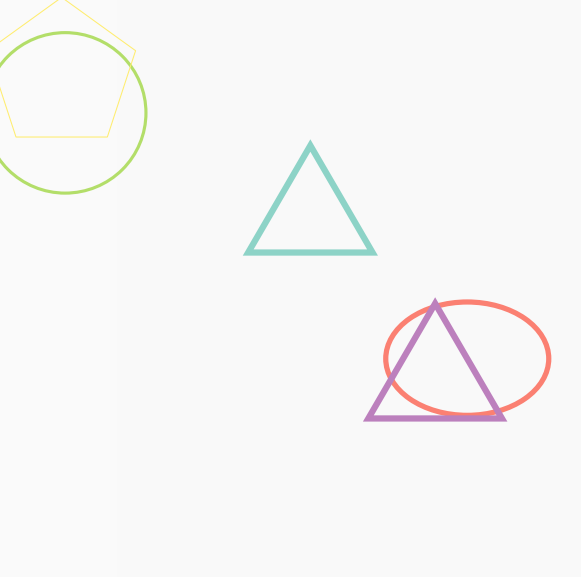[{"shape": "triangle", "thickness": 3, "radius": 0.62, "center": [0.534, 0.624]}, {"shape": "oval", "thickness": 2.5, "radius": 0.7, "center": [0.804, 0.378]}, {"shape": "circle", "thickness": 1.5, "radius": 0.69, "center": [0.112, 0.804]}, {"shape": "triangle", "thickness": 3, "radius": 0.66, "center": [0.749, 0.341]}, {"shape": "pentagon", "thickness": 0.5, "radius": 0.67, "center": [0.106, 0.87]}]